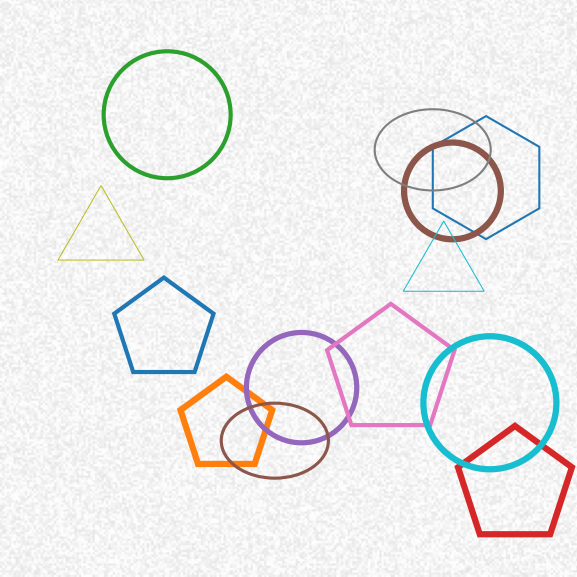[{"shape": "pentagon", "thickness": 2, "radius": 0.45, "center": [0.284, 0.428]}, {"shape": "hexagon", "thickness": 1, "radius": 0.53, "center": [0.842, 0.692]}, {"shape": "pentagon", "thickness": 3, "radius": 0.42, "center": [0.392, 0.263]}, {"shape": "circle", "thickness": 2, "radius": 0.55, "center": [0.289, 0.8]}, {"shape": "pentagon", "thickness": 3, "radius": 0.52, "center": [0.892, 0.158]}, {"shape": "circle", "thickness": 2.5, "radius": 0.48, "center": [0.522, 0.328]}, {"shape": "oval", "thickness": 1.5, "radius": 0.46, "center": [0.476, 0.236]}, {"shape": "circle", "thickness": 3, "radius": 0.42, "center": [0.783, 0.669]}, {"shape": "pentagon", "thickness": 2, "radius": 0.58, "center": [0.677, 0.357]}, {"shape": "oval", "thickness": 1, "radius": 0.5, "center": [0.749, 0.74]}, {"shape": "triangle", "thickness": 0.5, "radius": 0.43, "center": [0.175, 0.592]}, {"shape": "circle", "thickness": 3, "radius": 0.58, "center": [0.848, 0.302]}, {"shape": "triangle", "thickness": 0.5, "radius": 0.41, "center": [0.768, 0.535]}]